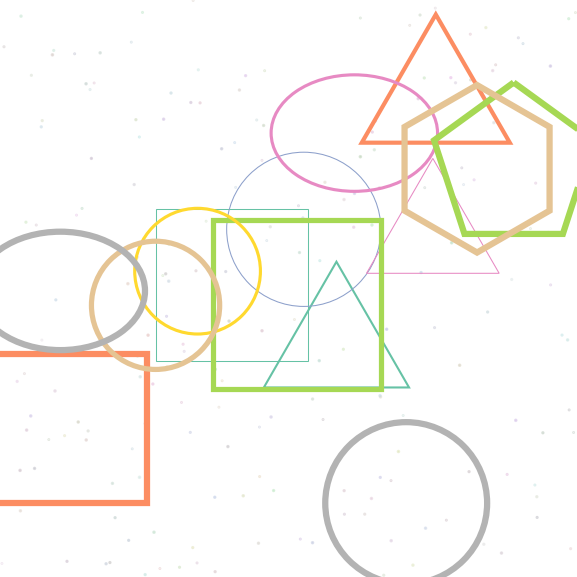[{"shape": "square", "thickness": 0.5, "radius": 0.66, "center": [0.401, 0.505]}, {"shape": "triangle", "thickness": 1, "radius": 0.73, "center": [0.583, 0.401]}, {"shape": "triangle", "thickness": 2, "radius": 0.74, "center": [0.755, 0.826]}, {"shape": "square", "thickness": 3, "radius": 0.64, "center": [0.126, 0.257]}, {"shape": "circle", "thickness": 0.5, "radius": 0.67, "center": [0.526, 0.602]}, {"shape": "triangle", "thickness": 0.5, "radius": 0.66, "center": [0.749, 0.592]}, {"shape": "oval", "thickness": 1.5, "radius": 0.72, "center": [0.614, 0.769]}, {"shape": "pentagon", "thickness": 3, "radius": 0.72, "center": [0.889, 0.711]}, {"shape": "square", "thickness": 2.5, "radius": 0.73, "center": [0.514, 0.473]}, {"shape": "circle", "thickness": 1.5, "radius": 0.54, "center": [0.342, 0.53]}, {"shape": "circle", "thickness": 2.5, "radius": 0.56, "center": [0.269, 0.47]}, {"shape": "hexagon", "thickness": 3, "radius": 0.72, "center": [0.826, 0.707]}, {"shape": "circle", "thickness": 3, "radius": 0.7, "center": [0.703, 0.128]}, {"shape": "oval", "thickness": 3, "radius": 0.73, "center": [0.105, 0.495]}]